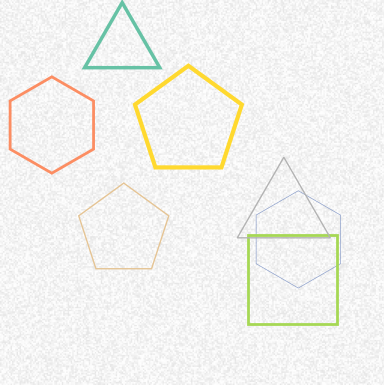[{"shape": "triangle", "thickness": 2.5, "radius": 0.56, "center": [0.317, 0.881]}, {"shape": "hexagon", "thickness": 2, "radius": 0.63, "center": [0.135, 0.675]}, {"shape": "hexagon", "thickness": 0.5, "radius": 0.63, "center": [0.775, 0.378]}, {"shape": "square", "thickness": 2, "radius": 0.58, "center": [0.76, 0.275]}, {"shape": "pentagon", "thickness": 3, "radius": 0.73, "center": [0.489, 0.683]}, {"shape": "pentagon", "thickness": 1, "radius": 0.61, "center": [0.321, 0.401]}, {"shape": "triangle", "thickness": 1, "radius": 0.7, "center": [0.737, 0.452]}]